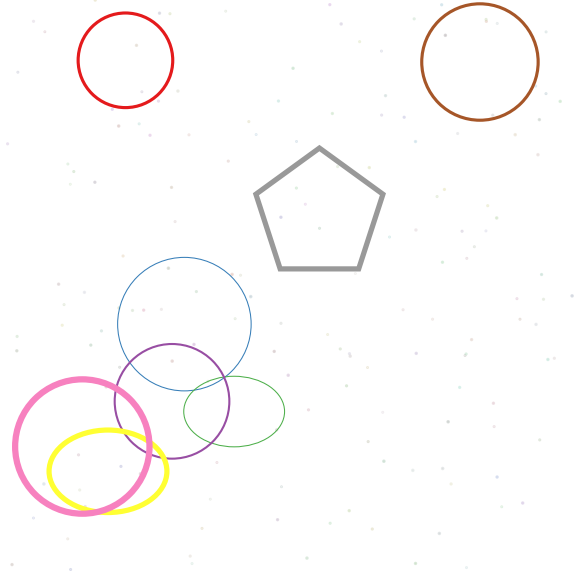[{"shape": "circle", "thickness": 1.5, "radius": 0.41, "center": [0.217, 0.895]}, {"shape": "circle", "thickness": 0.5, "radius": 0.58, "center": [0.319, 0.438]}, {"shape": "oval", "thickness": 0.5, "radius": 0.44, "center": [0.405, 0.286]}, {"shape": "circle", "thickness": 1, "radius": 0.5, "center": [0.298, 0.304]}, {"shape": "oval", "thickness": 2.5, "radius": 0.51, "center": [0.187, 0.183]}, {"shape": "circle", "thickness": 1.5, "radius": 0.5, "center": [0.831, 0.892]}, {"shape": "circle", "thickness": 3, "radius": 0.58, "center": [0.143, 0.226]}, {"shape": "pentagon", "thickness": 2.5, "radius": 0.58, "center": [0.553, 0.627]}]